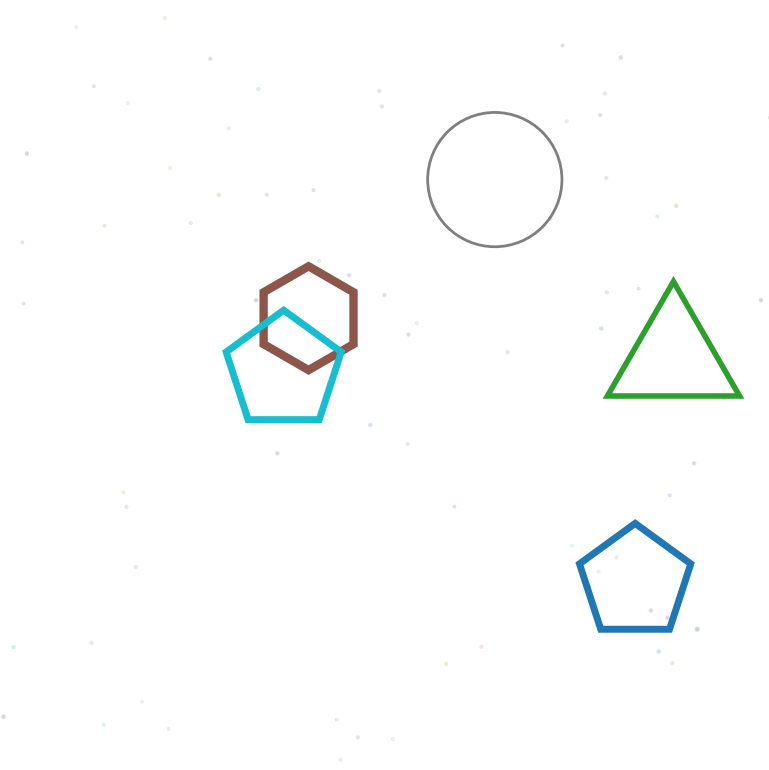[{"shape": "pentagon", "thickness": 2.5, "radius": 0.38, "center": [0.825, 0.244]}, {"shape": "triangle", "thickness": 2, "radius": 0.5, "center": [0.875, 0.535]}, {"shape": "hexagon", "thickness": 3, "radius": 0.34, "center": [0.401, 0.587]}, {"shape": "circle", "thickness": 1, "radius": 0.44, "center": [0.643, 0.767]}, {"shape": "pentagon", "thickness": 2.5, "radius": 0.39, "center": [0.368, 0.519]}]